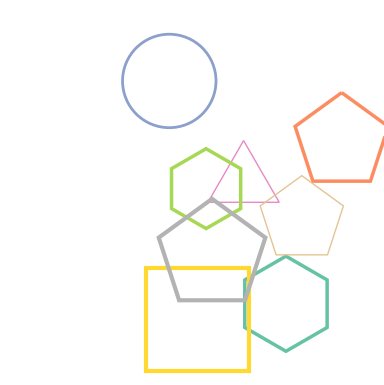[{"shape": "hexagon", "thickness": 2.5, "radius": 0.62, "center": [0.743, 0.211]}, {"shape": "pentagon", "thickness": 2.5, "radius": 0.64, "center": [0.887, 0.632]}, {"shape": "circle", "thickness": 2, "radius": 0.61, "center": [0.44, 0.79]}, {"shape": "triangle", "thickness": 1, "radius": 0.53, "center": [0.633, 0.528]}, {"shape": "hexagon", "thickness": 2.5, "radius": 0.52, "center": [0.535, 0.51]}, {"shape": "square", "thickness": 3, "radius": 0.67, "center": [0.513, 0.17]}, {"shape": "pentagon", "thickness": 1, "radius": 0.57, "center": [0.784, 0.43]}, {"shape": "pentagon", "thickness": 3, "radius": 0.73, "center": [0.551, 0.338]}]